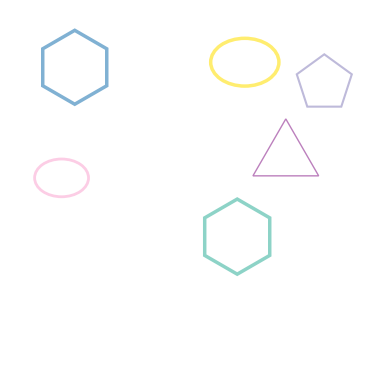[{"shape": "hexagon", "thickness": 2.5, "radius": 0.49, "center": [0.616, 0.385]}, {"shape": "pentagon", "thickness": 1.5, "radius": 0.38, "center": [0.842, 0.784]}, {"shape": "hexagon", "thickness": 2.5, "radius": 0.48, "center": [0.194, 0.825]}, {"shape": "oval", "thickness": 2, "radius": 0.35, "center": [0.16, 0.538]}, {"shape": "triangle", "thickness": 1, "radius": 0.49, "center": [0.742, 0.593]}, {"shape": "oval", "thickness": 2.5, "radius": 0.44, "center": [0.636, 0.838]}]